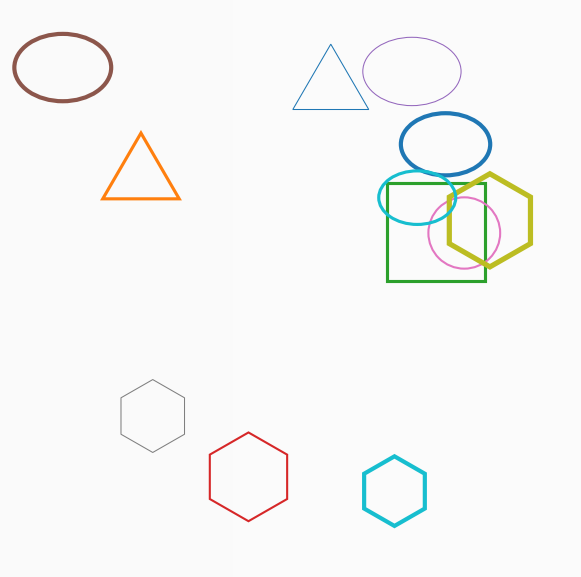[{"shape": "triangle", "thickness": 0.5, "radius": 0.38, "center": [0.569, 0.847]}, {"shape": "oval", "thickness": 2, "radius": 0.38, "center": [0.767, 0.749]}, {"shape": "triangle", "thickness": 1.5, "radius": 0.38, "center": [0.243, 0.693]}, {"shape": "square", "thickness": 1.5, "radius": 0.42, "center": [0.75, 0.598]}, {"shape": "hexagon", "thickness": 1, "radius": 0.38, "center": [0.427, 0.173]}, {"shape": "oval", "thickness": 0.5, "radius": 0.42, "center": [0.709, 0.875]}, {"shape": "oval", "thickness": 2, "radius": 0.42, "center": [0.108, 0.882]}, {"shape": "circle", "thickness": 1, "radius": 0.31, "center": [0.799, 0.596]}, {"shape": "hexagon", "thickness": 0.5, "radius": 0.32, "center": [0.263, 0.279]}, {"shape": "hexagon", "thickness": 2.5, "radius": 0.4, "center": [0.843, 0.618]}, {"shape": "oval", "thickness": 1.5, "radius": 0.33, "center": [0.718, 0.657]}, {"shape": "hexagon", "thickness": 2, "radius": 0.3, "center": [0.679, 0.149]}]